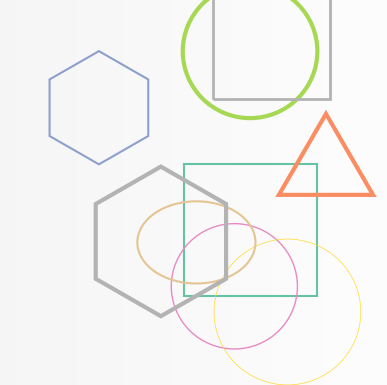[{"shape": "square", "thickness": 1.5, "radius": 0.86, "center": [0.646, 0.403]}, {"shape": "triangle", "thickness": 3, "radius": 0.7, "center": [0.841, 0.564]}, {"shape": "hexagon", "thickness": 1.5, "radius": 0.74, "center": [0.255, 0.72]}, {"shape": "circle", "thickness": 1, "radius": 0.81, "center": [0.605, 0.256]}, {"shape": "circle", "thickness": 3, "radius": 0.87, "center": [0.645, 0.867]}, {"shape": "circle", "thickness": 0.5, "radius": 0.95, "center": [0.742, 0.19]}, {"shape": "oval", "thickness": 1.5, "radius": 0.76, "center": [0.507, 0.37]}, {"shape": "hexagon", "thickness": 3, "radius": 0.97, "center": [0.415, 0.373]}, {"shape": "square", "thickness": 2, "radius": 0.75, "center": [0.701, 0.893]}]